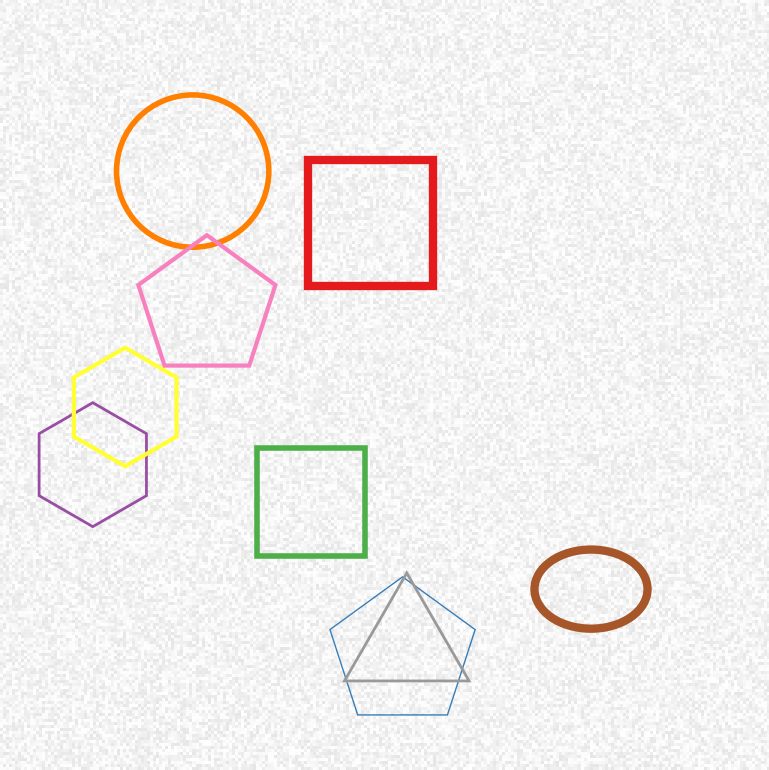[{"shape": "square", "thickness": 3, "radius": 0.41, "center": [0.481, 0.711]}, {"shape": "pentagon", "thickness": 0.5, "radius": 0.5, "center": [0.523, 0.152]}, {"shape": "square", "thickness": 2, "radius": 0.35, "center": [0.404, 0.348]}, {"shape": "hexagon", "thickness": 1, "radius": 0.4, "center": [0.12, 0.397]}, {"shape": "circle", "thickness": 2, "radius": 0.49, "center": [0.25, 0.778]}, {"shape": "hexagon", "thickness": 1.5, "radius": 0.38, "center": [0.163, 0.471]}, {"shape": "oval", "thickness": 3, "radius": 0.37, "center": [0.768, 0.235]}, {"shape": "pentagon", "thickness": 1.5, "radius": 0.47, "center": [0.269, 0.601]}, {"shape": "triangle", "thickness": 1, "radius": 0.47, "center": [0.528, 0.162]}]